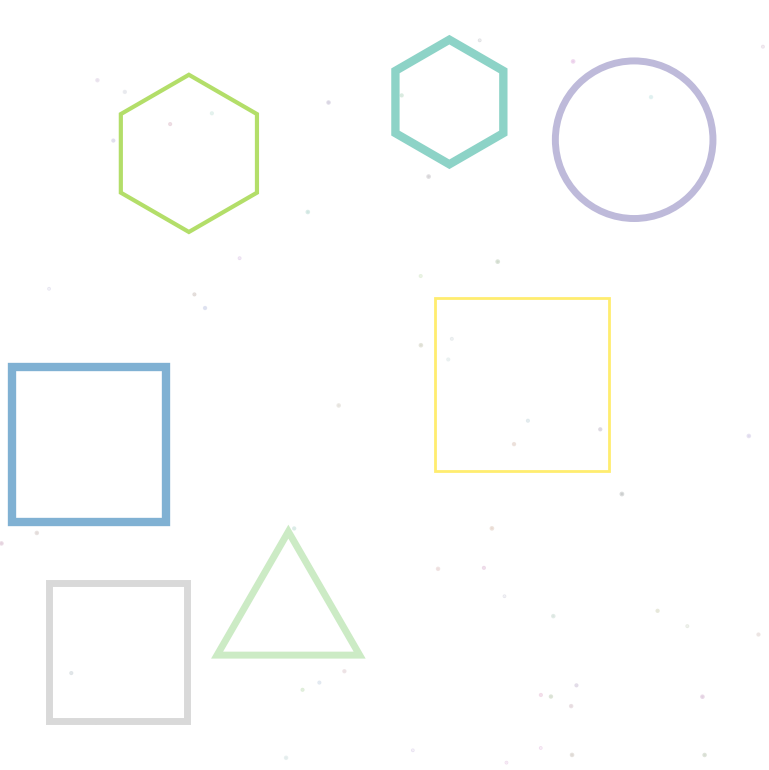[{"shape": "hexagon", "thickness": 3, "radius": 0.4, "center": [0.584, 0.868]}, {"shape": "circle", "thickness": 2.5, "radius": 0.51, "center": [0.824, 0.819]}, {"shape": "square", "thickness": 3, "radius": 0.5, "center": [0.115, 0.423]}, {"shape": "hexagon", "thickness": 1.5, "radius": 0.51, "center": [0.245, 0.801]}, {"shape": "square", "thickness": 2.5, "radius": 0.45, "center": [0.153, 0.153]}, {"shape": "triangle", "thickness": 2.5, "radius": 0.53, "center": [0.375, 0.203]}, {"shape": "square", "thickness": 1, "radius": 0.56, "center": [0.678, 0.501]}]